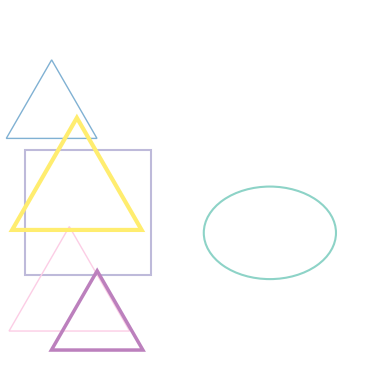[{"shape": "oval", "thickness": 1.5, "radius": 0.86, "center": [0.701, 0.395]}, {"shape": "square", "thickness": 1.5, "radius": 0.81, "center": [0.229, 0.448]}, {"shape": "triangle", "thickness": 1, "radius": 0.68, "center": [0.134, 0.708]}, {"shape": "triangle", "thickness": 1, "radius": 0.9, "center": [0.18, 0.231]}, {"shape": "triangle", "thickness": 2.5, "radius": 0.69, "center": [0.252, 0.159]}, {"shape": "triangle", "thickness": 3, "radius": 0.97, "center": [0.2, 0.5]}]